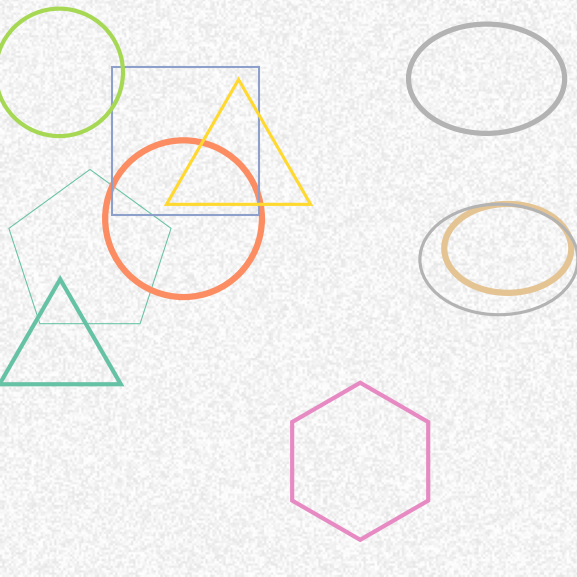[{"shape": "triangle", "thickness": 2, "radius": 0.61, "center": [0.104, 0.394]}, {"shape": "pentagon", "thickness": 0.5, "radius": 0.74, "center": [0.156, 0.558]}, {"shape": "circle", "thickness": 3, "radius": 0.68, "center": [0.318, 0.62]}, {"shape": "square", "thickness": 1, "radius": 0.64, "center": [0.321, 0.755]}, {"shape": "hexagon", "thickness": 2, "radius": 0.68, "center": [0.624, 0.2]}, {"shape": "circle", "thickness": 2, "radius": 0.55, "center": [0.103, 0.874]}, {"shape": "triangle", "thickness": 1.5, "radius": 0.72, "center": [0.413, 0.717]}, {"shape": "oval", "thickness": 3, "radius": 0.55, "center": [0.879, 0.569]}, {"shape": "oval", "thickness": 1.5, "radius": 0.68, "center": [0.864, 0.55]}, {"shape": "oval", "thickness": 2.5, "radius": 0.68, "center": [0.843, 0.863]}]